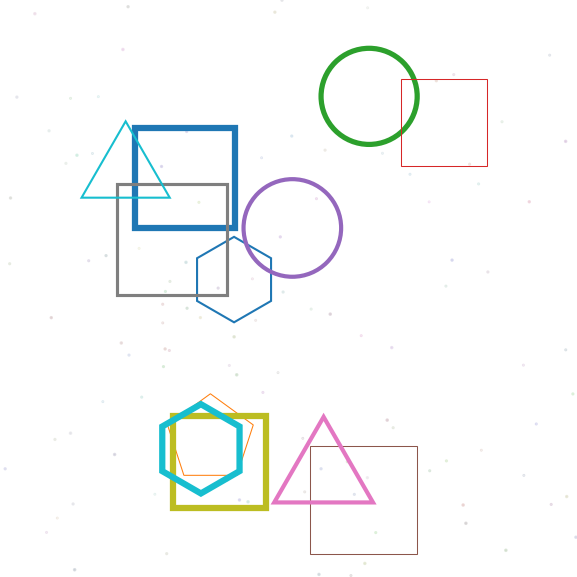[{"shape": "square", "thickness": 3, "radius": 0.43, "center": [0.321, 0.691]}, {"shape": "hexagon", "thickness": 1, "radius": 0.37, "center": [0.405, 0.515]}, {"shape": "pentagon", "thickness": 0.5, "radius": 0.39, "center": [0.364, 0.239]}, {"shape": "circle", "thickness": 2.5, "radius": 0.42, "center": [0.639, 0.832]}, {"shape": "square", "thickness": 0.5, "radius": 0.37, "center": [0.769, 0.787]}, {"shape": "circle", "thickness": 2, "radius": 0.42, "center": [0.506, 0.604]}, {"shape": "square", "thickness": 0.5, "radius": 0.47, "center": [0.629, 0.134]}, {"shape": "triangle", "thickness": 2, "radius": 0.49, "center": [0.56, 0.178]}, {"shape": "square", "thickness": 1.5, "radius": 0.48, "center": [0.297, 0.584]}, {"shape": "square", "thickness": 3, "radius": 0.4, "center": [0.38, 0.199]}, {"shape": "triangle", "thickness": 1, "radius": 0.44, "center": [0.218, 0.701]}, {"shape": "hexagon", "thickness": 3, "radius": 0.39, "center": [0.348, 0.222]}]